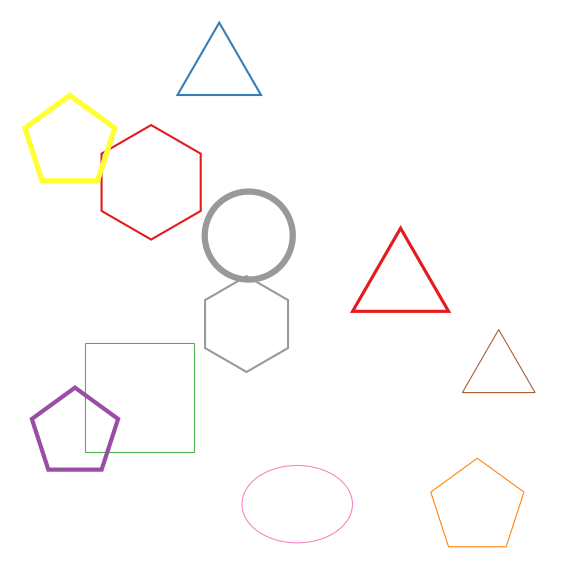[{"shape": "triangle", "thickness": 1.5, "radius": 0.48, "center": [0.694, 0.508]}, {"shape": "hexagon", "thickness": 1, "radius": 0.5, "center": [0.262, 0.683]}, {"shape": "triangle", "thickness": 1, "radius": 0.42, "center": [0.38, 0.876]}, {"shape": "square", "thickness": 0.5, "radius": 0.47, "center": [0.241, 0.31]}, {"shape": "pentagon", "thickness": 2, "radius": 0.39, "center": [0.13, 0.249]}, {"shape": "pentagon", "thickness": 0.5, "radius": 0.42, "center": [0.827, 0.121]}, {"shape": "pentagon", "thickness": 2.5, "radius": 0.41, "center": [0.121, 0.752]}, {"shape": "triangle", "thickness": 0.5, "radius": 0.36, "center": [0.864, 0.356]}, {"shape": "oval", "thickness": 0.5, "radius": 0.48, "center": [0.515, 0.126]}, {"shape": "hexagon", "thickness": 1, "radius": 0.41, "center": [0.427, 0.438]}, {"shape": "circle", "thickness": 3, "radius": 0.38, "center": [0.431, 0.591]}]